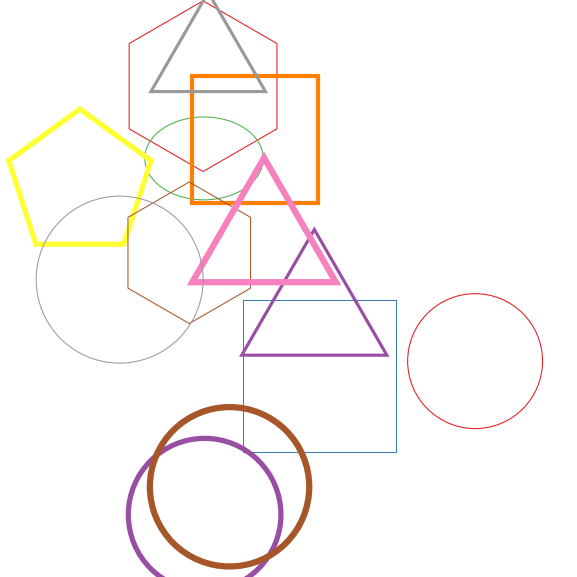[{"shape": "circle", "thickness": 0.5, "radius": 0.58, "center": [0.823, 0.374]}, {"shape": "hexagon", "thickness": 0.5, "radius": 0.74, "center": [0.352, 0.85]}, {"shape": "square", "thickness": 0.5, "radius": 0.66, "center": [0.553, 0.348]}, {"shape": "oval", "thickness": 0.5, "radius": 0.51, "center": [0.353, 0.725]}, {"shape": "circle", "thickness": 2.5, "radius": 0.66, "center": [0.354, 0.108]}, {"shape": "triangle", "thickness": 1.5, "radius": 0.73, "center": [0.544, 0.457]}, {"shape": "square", "thickness": 2, "radius": 0.55, "center": [0.442, 0.757]}, {"shape": "pentagon", "thickness": 2.5, "radius": 0.65, "center": [0.138, 0.681]}, {"shape": "hexagon", "thickness": 0.5, "radius": 0.61, "center": [0.328, 0.561]}, {"shape": "circle", "thickness": 3, "radius": 0.69, "center": [0.398, 0.156]}, {"shape": "triangle", "thickness": 3, "radius": 0.72, "center": [0.457, 0.582]}, {"shape": "triangle", "thickness": 1.5, "radius": 0.57, "center": [0.361, 0.898]}, {"shape": "circle", "thickness": 0.5, "radius": 0.72, "center": [0.207, 0.515]}]